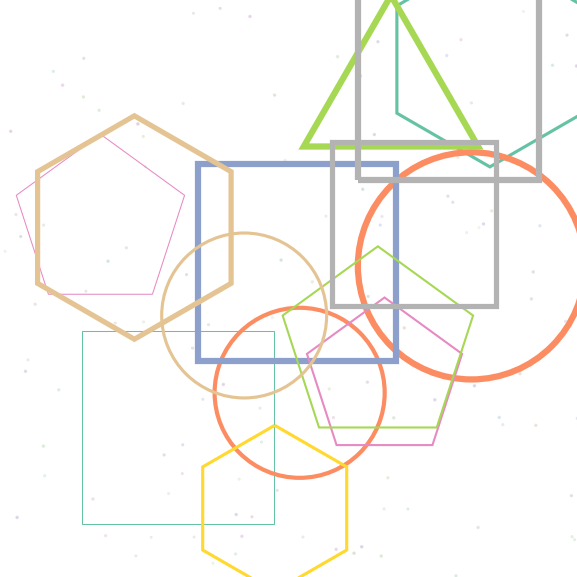[{"shape": "hexagon", "thickness": 1.5, "radius": 0.93, "center": [0.848, 0.896]}, {"shape": "square", "thickness": 0.5, "radius": 0.83, "center": [0.308, 0.259]}, {"shape": "circle", "thickness": 2, "radius": 0.74, "center": [0.519, 0.319]}, {"shape": "circle", "thickness": 3, "radius": 0.98, "center": [0.816, 0.539]}, {"shape": "square", "thickness": 3, "radius": 0.85, "center": [0.514, 0.544]}, {"shape": "pentagon", "thickness": 0.5, "radius": 0.77, "center": [0.174, 0.614]}, {"shape": "pentagon", "thickness": 1, "radius": 0.71, "center": [0.666, 0.343]}, {"shape": "pentagon", "thickness": 1, "radius": 0.87, "center": [0.654, 0.399]}, {"shape": "triangle", "thickness": 3, "radius": 0.87, "center": [0.677, 0.833]}, {"shape": "hexagon", "thickness": 1.5, "radius": 0.72, "center": [0.476, 0.119]}, {"shape": "circle", "thickness": 1.5, "radius": 0.71, "center": [0.423, 0.453]}, {"shape": "hexagon", "thickness": 2.5, "radius": 0.97, "center": [0.233, 0.605]}, {"shape": "square", "thickness": 3, "radius": 0.79, "center": [0.777, 0.845]}, {"shape": "square", "thickness": 2.5, "radius": 0.71, "center": [0.716, 0.611]}]